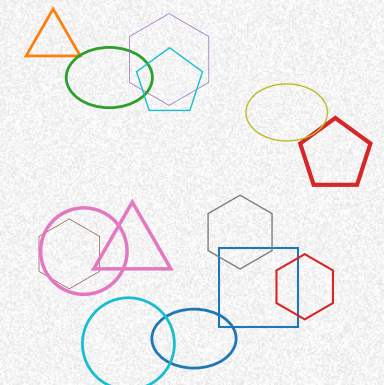[{"shape": "square", "thickness": 1.5, "radius": 0.51, "center": [0.671, 0.254]}, {"shape": "oval", "thickness": 2, "radius": 0.55, "center": [0.504, 0.12]}, {"shape": "triangle", "thickness": 2, "radius": 0.41, "center": [0.138, 0.895]}, {"shape": "oval", "thickness": 2, "radius": 0.56, "center": [0.284, 0.799]}, {"shape": "pentagon", "thickness": 3, "radius": 0.48, "center": [0.871, 0.598]}, {"shape": "hexagon", "thickness": 1.5, "radius": 0.42, "center": [0.791, 0.255]}, {"shape": "hexagon", "thickness": 0.5, "radius": 0.6, "center": [0.439, 0.846]}, {"shape": "hexagon", "thickness": 0.5, "radius": 0.45, "center": [0.18, 0.341]}, {"shape": "circle", "thickness": 2.5, "radius": 0.56, "center": [0.218, 0.348]}, {"shape": "triangle", "thickness": 2.5, "radius": 0.58, "center": [0.344, 0.359]}, {"shape": "hexagon", "thickness": 1, "radius": 0.48, "center": [0.624, 0.397]}, {"shape": "oval", "thickness": 1, "radius": 0.53, "center": [0.745, 0.708]}, {"shape": "pentagon", "thickness": 1, "radius": 0.45, "center": [0.44, 0.786]}, {"shape": "circle", "thickness": 2, "radius": 0.6, "center": [0.333, 0.107]}]